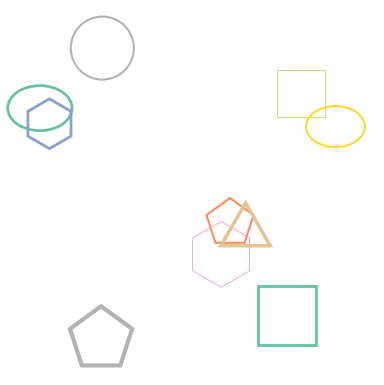[{"shape": "square", "thickness": 2, "radius": 0.38, "center": [0.745, 0.18]}, {"shape": "oval", "thickness": 2, "radius": 0.42, "center": [0.104, 0.719]}, {"shape": "pentagon", "thickness": 1.5, "radius": 0.32, "center": [0.597, 0.421]}, {"shape": "hexagon", "thickness": 2, "radius": 0.32, "center": [0.128, 0.679]}, {"shape": "hexagon", "thickness": 0.5, "radius": 0.43, "center": [0.574, 0.339]}, {"shape": "square", "thickness": 0.5, "radius": 0.31, "center": [0.782, 0.758]}, {"shape": "oval", "thickness": 1.5, "radius": 0.38, "center": [0.871, 0.671]}, {"shape": "triangle", "thickness": 2.5, "radius": 0.37, "center": [0.638, 0.399]}, {"shape": "pentagon", "thickness": 3, "radius": 0.42, "center": [0.262, 0.12]}, {"shape": "circle", "thickness": 1.5, "radius": 0.41, "center": [0.266, 0.875]}]